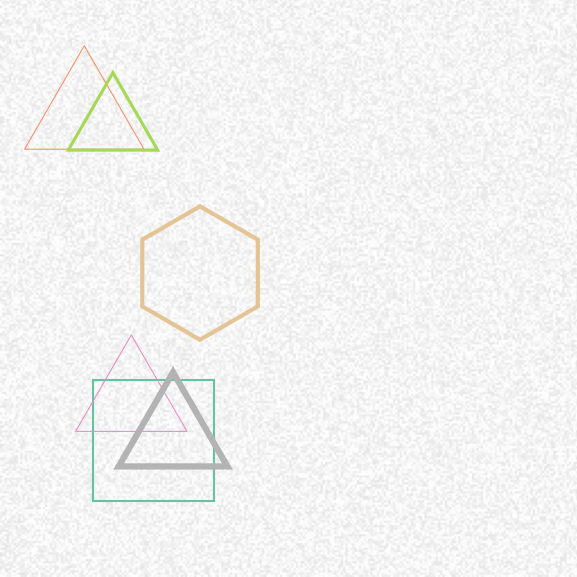[{"shape": "square", "thickness": 1, "radius": 0.52, "center": [0.267, 0.237]}, {"shape": "triangle", "thickness": 0.5, "radius": 0.6, "center": [0.146, 0.8]}, {"shape": "triangle", "thickness": 0.5, "radius": 0.56, "center": [0.227, 0.308]}, {"shape": "triangle", "thickness": 1.5, "radius": 0.45, "center": [0.196, 0.784]}, {"shape": "hexagon", "thickness": 2, "radius": 0.58, "center": [0.346, 0.526]}, {"shape": "triangle", "thickness": 3, "radius": 0.54, "center": [0.3, 0.246]}]